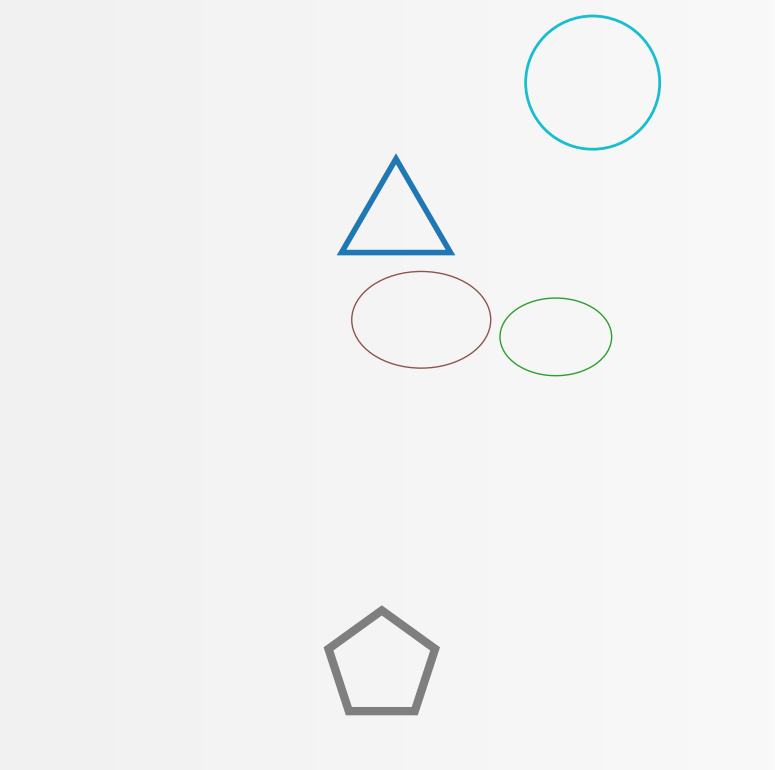[{"shape": "triangle", "thickness": 2, "radius": 0.41, "center": [0.511, 0.713]}, {"shape": "oval", "thickness": 0.5, "radius": 0.36, "center": [0.717, 0.562]}, {"shape": "oval", "thickness": 0.5, "radius": 0.45, "center": [0.544, 0.585]}, {"shape": "pentagon", "thickness": 3, "radius": 0.36, "center": [0.493, 0.135]}, {"shape": "circle", "thickness": 1, "radius": 0.43, "center": [0.765, 0.893]}]